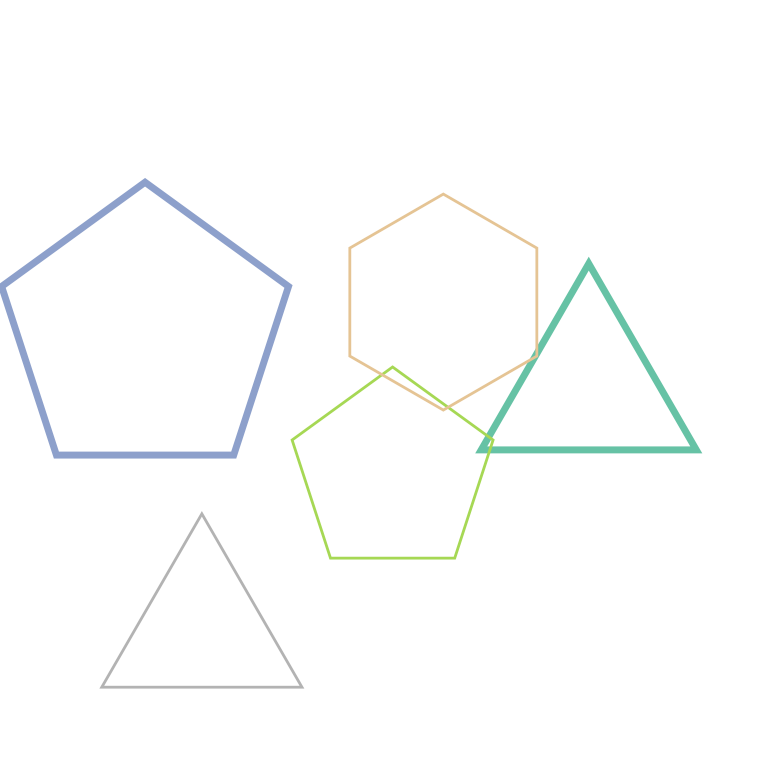[{"shape": "triangle", "thickness": 2.5, "radius": 0.81, "center": [0.765, 0.496]}, {"shape": "pentagon", "thickness": 2.5, "radius": 0.98, "center": [0.188, 0.567]}, {"shape": "pentagon", "thickness": 1, "radius": 0.69, "center": [0.51, 0.386]}, {"shape": "hexagon", "thickness": 1, "radius": 0.7, "center": [0.576, 0.608]}, {"shape": "triangle", "thickness": 1, "radius": 0.75, "center": [0.262, 0.183]}]